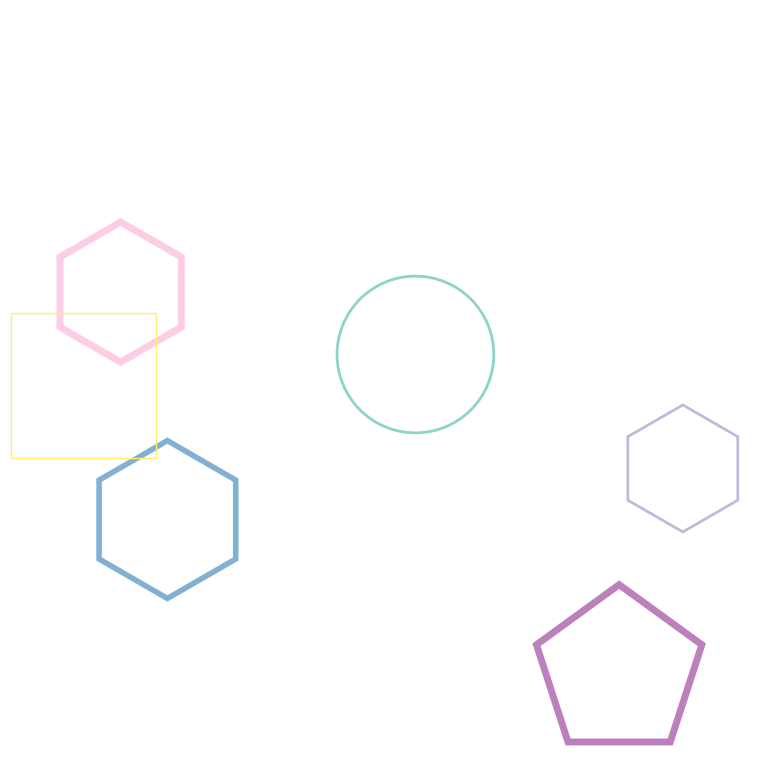[{"shape": "circle", "thickness": 1, "radius": 0.51, "center": [0.54, 0.54]}, {"shape": "hexagon", "thickness": 1, "radius": 0.41, "center": [0.887, 0.392]}, {"shape": "hexagon", "thickness": 2, "radius": 0.51, "center": [0.217, 0.325]}, {"shape": "hexagon", "thickness": 2.5, "radius": 0.46, "center": [0.157, 0.621]}, {"shape": "pentagon", "thickness": 2.5, "radius": 0.56, "center": [0.804, 0.128]}, {"shape": "square", "thickness": 0.5, "radius": 0.47, "center": [0.109, 0.499]}]